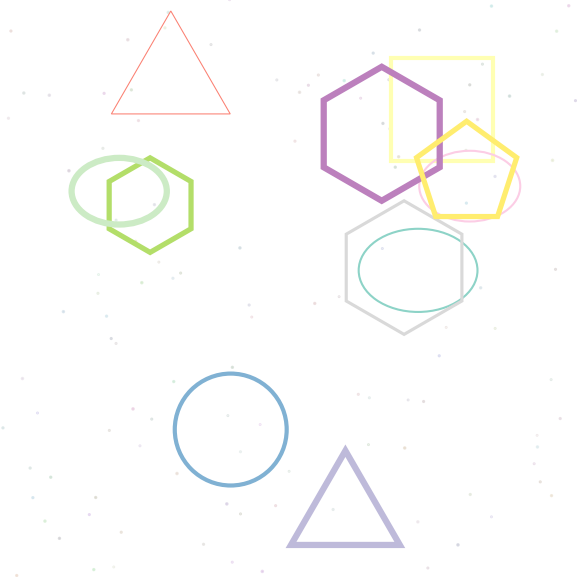[{"shape": "oval", "thickness": 1, "radius": 0.51, "center": [0.724, 0.531]}, {"shape": "square", "thickness": 2, "radius": 0.44, "center": [0.765, 0.809]}, {"shape": "triangle", "thickness": 3, "radius": 0.54, "center": [0.598, 0.11]}, {"shape": "triangle", "thickness": 0.5, "radius": 0.59, "center": [0.296, 0.861]}, {"shape": "circle", "thickness": 2, "radius": 0.48, "center": [0.4, 0.255]}, {"shape": "hexagon", "thickness": 2.5, "radius": 0.41, "center": [0.26, 0.644]}, {"shape": "oval", "thickness": 1, "radius": 0.44, "center": [0.813, 0.677]}, {"shape": "hexagon", "thickness": 1.5, "radius": 0.58, "center": [0.7, 0.536]}, {"shape": "hexagon", "thickness": 3, "radius": 0.58, "center": [0.661, 0.767]}, {"shape": "oval", "thickness": 3, "radius": 0.41, "center": [0.206, 0.668]}, {"shape": "pentagon", "thickness": 2.5, "radius": 0.46, "center": [0.808, 0.698]}]